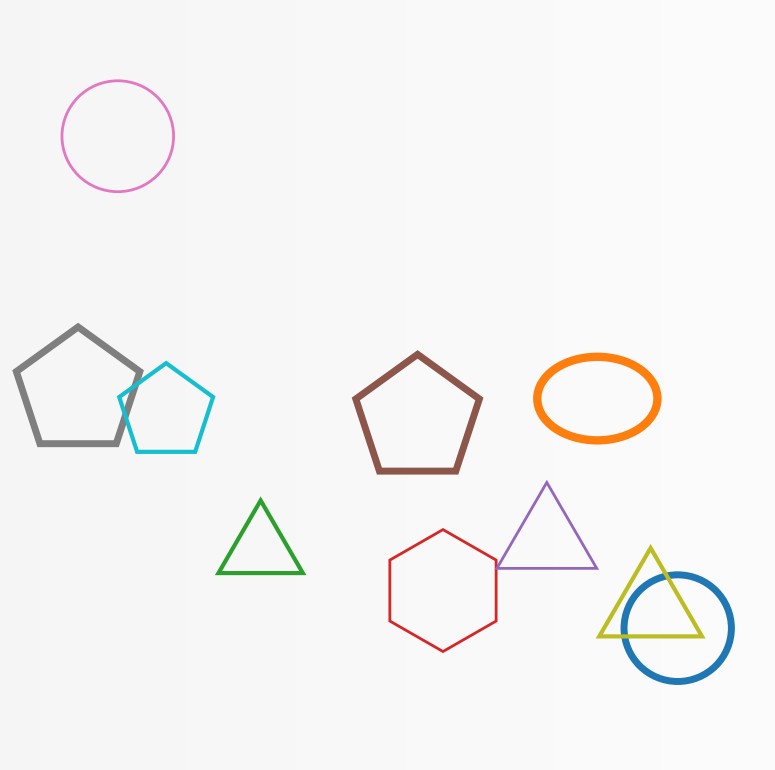[{"shape": "circle", "thickness": 2.5, "radius": 0.35, "center": [0.874, 0.184]}, {"shape": "oval", "thickness": 3, "radius": 0.39, "center": [0.771, 0.482]}, {"shape": "triangle", "thickness": 1.5, "radius": 0.31, "center": [0.336, 0.287]}, {"shape": "hexagon", "thickness": 1, "radius": 0.4, "center": [0.572, 0.233]}, {"shape": "triangle", "thickness": 1, "radius": 0.37, "center": [0.706, 0.299]}, {"shape": "pentagon", "thickness": 2.5, "radius": 0.42, "center": [0.539, 0.456]}, {"shape": "circle", "thickness": 1, "radius": 0.36, "center": [0.152, 0.823]}, {"shape": "pentagon", "thickness": 2.5, "radius": 0.42, "center": [0.101, 0.492]}, {"shape": "triangle", "thickness": 1.5, "radius": 0.38, "center": [0.84, 0.212]}, {"shape": "pentagon", "thickness": 1.5, "radius": 0.32, "center": [0.214, 0.465]}]